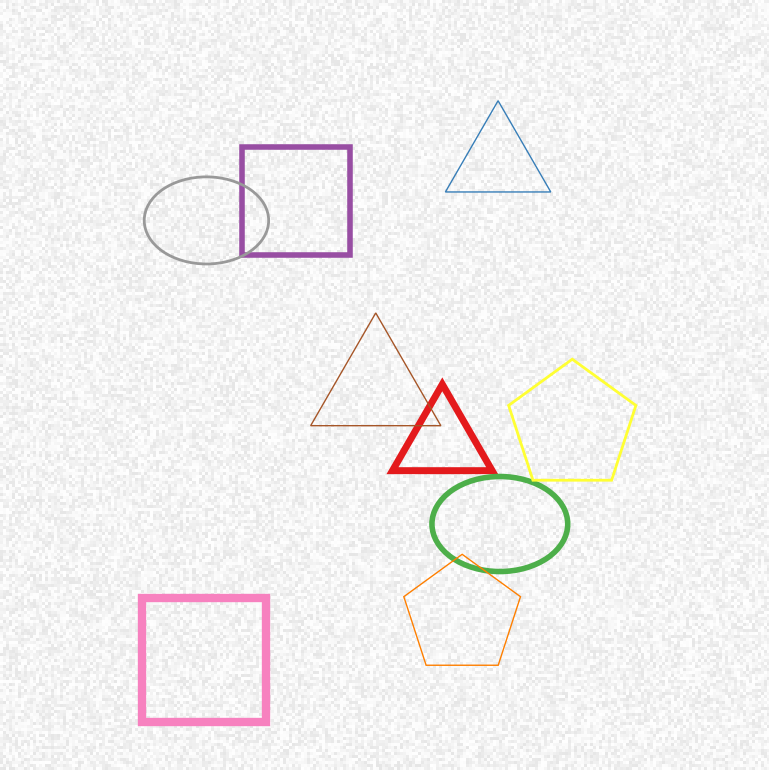[{"shape": "triangle", "thickness": 2.5, "radius": 0.37, "center": [0.574, 0.426]}, {"shape": "triangle", "thickness": 0.5, "radius": 0.39, "center": [0.647, 0.79]}, {"shape": "oval", "thickness": 2, "radius": 0.44, "center": [0.649, 0.319]}, {"shape": "square", "thickness": 2, "radius": 0.35, "center": [0.384, 0.739]}, {"shape": "pentagon", "thickness": 0.5, "radius": 0.4, "center": [0.6, 0.2]}, {"shape": "pentagon", "thickness": 1, "radius": 0.43, "center": [0.743, 0.447]}, {"shape": "triangle", "thickness": 0.5, "radius": 0.49, "center": [0.488, 0.496]}, {"shape": "square", "thickness": 3, "radius": 0.4, "center": [0.265, 0.143]}, {"shape": "oval", "thickness": 1, "radius": 0.4, "center": [0.268, 0.714]}]